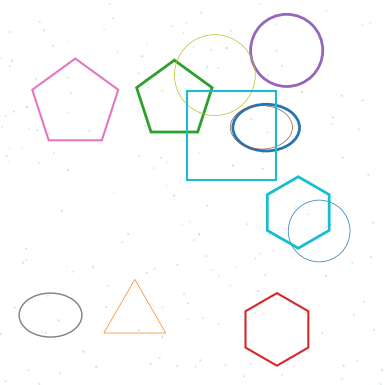[{"shape": "oval", "thickness": 2, "radius": 0.43, "center": [0.691, 0.669]}, {"shape": "circle", "thickness": 0.5, "radius": 0.4, "center": [0.829, 0.4]}, {"shape": "triangle", "thickness": 0.5, "radius": 0.46, "center": [0.35, 0.181]}, {"shape": "pentagon", "thickness": 2, "radius": 0.52, "center": [0.453, 0.741]}, {"shape": "hexagon", "thickness": 1.5, "radius": 0.47, "center": [0.719, 0.144]}, {"shape": "circle", "thickness": 2, "radius": 0.47, "center": [0.745, 0.869]}, {"shape": "oval", "thickness": 0.5, "radius": 0.4, "center": [0.679, 0.669]}, {"shape": "pentagon", "thickness": 1.5, "radius": 0.59, "center": [0.196, 0.731]}, {"shape": "oval", "thickness": 1, "radius": 0.41, "center": [0.131, 0.182]}, {"shape": "circle", "thickness": 0.5, "radius": 0.52, "center": [0.558, 0.805]}, {"shape": "square", "thickness": 1.5, "radius": 0.58, "center": [0.6, 0.649]}, {"shape": "hexagon", "thickness": 2, "radius": 0.46, "center": [0.775, 0.448]}]